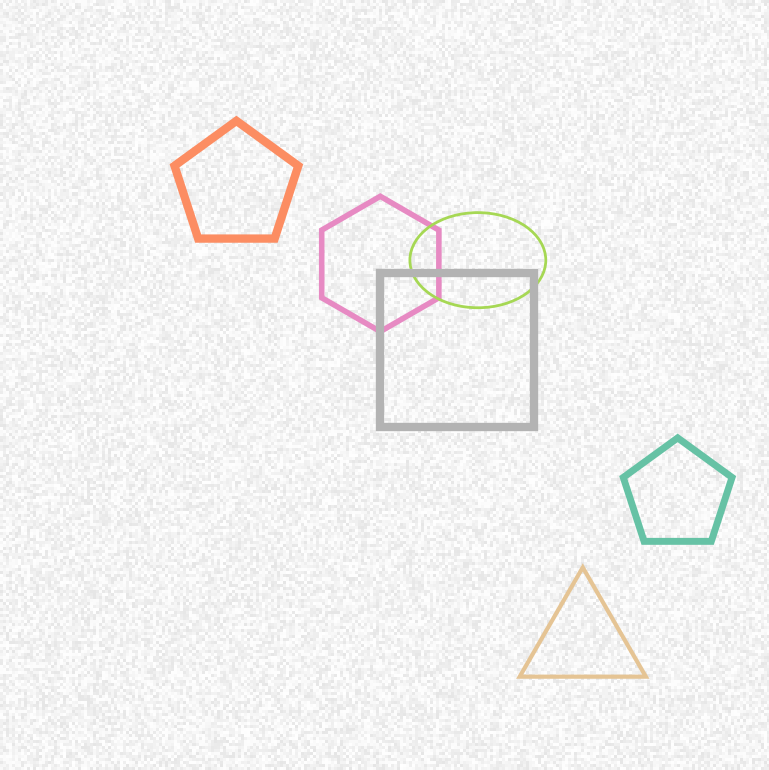[{"shape": "pentagon", "thickness": 2.5, "radius": 0.37, "center": [0.88, 0.357]}, {"shape": "pentagon", "thickness": 3, "radius": 0.42, "center": [0.307, 0.759]}, {"shape": "hexagon", "thickness": 2, "radius": 0.44, "center": [0.494, 0.657]}, {"shape": "oval", "thickness": 1, "radius": 0.44, "center": [0.621, 0.662]}, {"shape": "triangle", "thickness": 1.5, "radius": 0.47, "center": [0.757, 0.169]}, {"shape": "square", "thickness": 3, "radius": 0.5, "center": [0.594, 0.546]}]